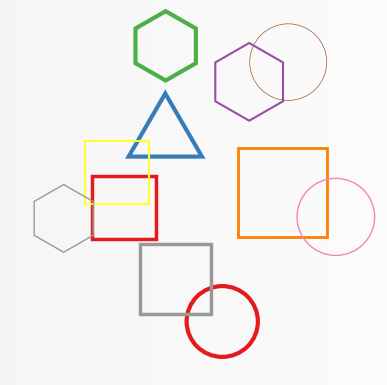[{"shape": "square", "thickness": 2.5, "radius": 0.41, "center": [0.32, 0.462]}, {"shape": "circle", "thickness": 3, "radius": 0.46, "center": [0.574, 0.165]}, {"shape": "triangle", "thickness": 3, "radius": 0.55, "center": [0.427, 0.648]}, {"shape": "hexagon", "thickness": 3, "radius": 0.45, "center": [0.428, 0.881]}, {"shape": "hexagon", "thickness": 1.5, "radius": 0.5, "center": [0.643, 0.787]}, {"shape": "square", "thickness": 2, "radius": 0.57, "center": [0.73, 0.5]}, {"shape": "square", "thickness": 1.5, "radius": 0.41, "center": [0.302, 0.552]}, {"shape": "circle", "thickness": 0.5, "radius": 0.5, "center": [0.744, 0.839]}, {"shape": "circle", "thickness": 1, "radius": 0.5, "center": [0.867, 0.437]}, {"shape": "hexagon", "thickness": 1, "radius": 0.44, "center": [0.164, 0.433]}, {"shape": "square", "thickness": 2.5, "radius": 0.46, "center": [0.453, 0.275]}]